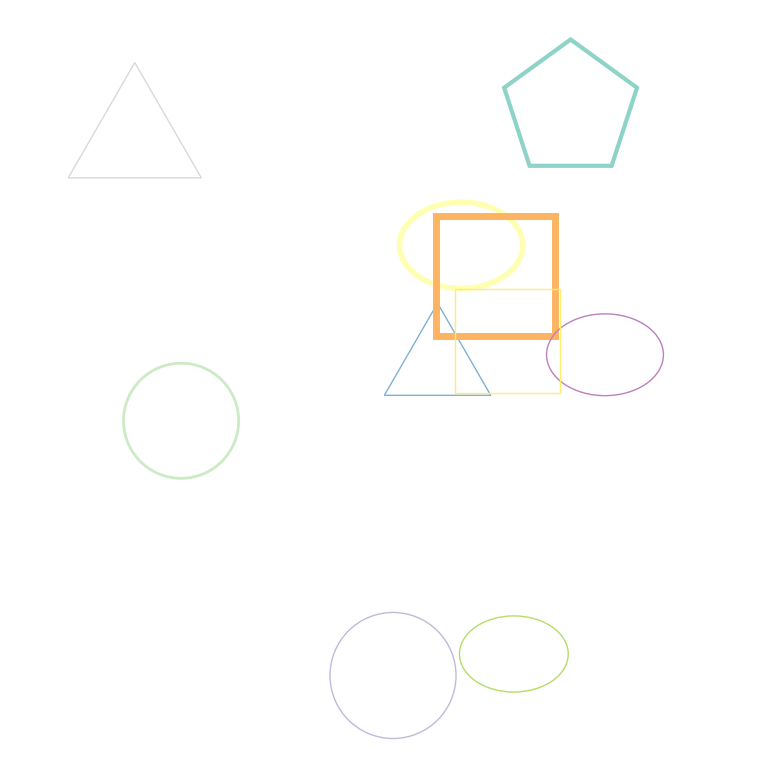[{"shape": "pentagon", "thickness": 1.5, "radius": 0.45, "center": [0.741, 0.858]}, {"shape": "oval", "thickness": 2, "radius": 0.4, "center": [0.599, 0.681]}, {"shape": "circle", "thickness": 0.5, "radius": 0.41, "center": [0.51, 0.123]}, {"shape": "triangle", "thickness": 0.5, "radius": 0.4, "center": [0.568, 0.526]}, {"shape": "square", "thickness": 2.5, "radius": 0.39, "center": [0.644, 0.642]}, {"shape": "oval", "thickness": 0.5, "radius": 0.35, "center": [0.667, 0.151]}, {"shape": "triangle", "thickness": 0.5, "radius": 0.5, "center": [0.175, 0.819]}, {"shape": "oval", "thickness": 0.5, "radius": 0.38, "center": [0.786, 0.539]}, {"shape": "circle", "thickness": 1, "radius": 0.37, "center": [0.235, 0.454]}, {"shape": "square", "thickness": 0.5, "radius": 0.34, "center": [0.659, 0.557]}]